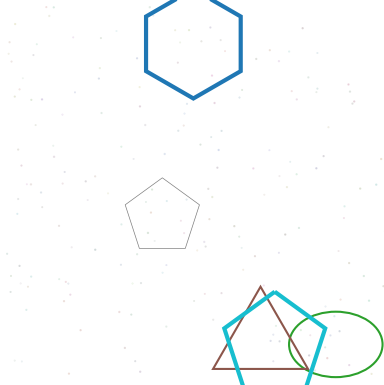[{"shape": "hexagon", "thickness": 3, "radius": 0.71, "center": [0.502, 0.886]}, {"shape": "oval", "thickness": 1.5, "radius": 0.61, "center": [0.872, 0.105]}, {"shape": "triangle", "thickness": 1.5, "radius": 0.71, "center": [0.677, 0.113]}, {"shape": "pentagon", "thickness": 0.5, "radius": 0.51, "center": [0.422, 0.437]}, {"shape": "pentagon", "thickness": 3, "radius": 0.69, "center": [0.714, 0.104]}]